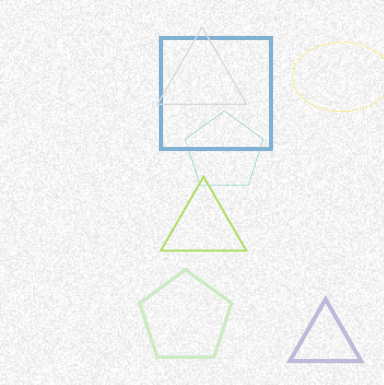[{"shape": "pentagon", "thickness": 0.5, "radius": 0.53, "center": [0.582, 0.605]}, {"shape": "triangle", "thickness": 3, "radius": 0.53, "center": [0.846, 0.116]}, {"shape": "square", "thickness": 3, "radius": 0.72, "center": [0.561, 0.757]}, {"shape": "triangle", "thickness": 1.5, "radius": 0.64, "center": [0.529, 0.413]}, {"shape": "triangle", "thickness": 1, "radius": 0.67, "center": [0.525, 0.796]}, {"shape": "pentagon", "thickness": 2.5, "radius": 0.63, "center": [0.482, 0.174]}, {"shape": "oval", "thickness": 0.5, "radius": 0.64, "center": [0.888, 0.8]}]